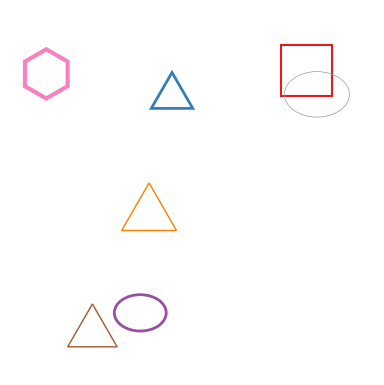[{"shape": "square", "thickness": 1.5, "radius": 0.34, "center": [0.796, 0.817]}, {"shape": "triangle", "thickness": 2, "radius": 0.31, "center": [0.447, 0.75]}, {"shape": "oval", "thickness": 2, "radius": 0.34, "center": [0.364, 0.187]}, {"shape": "triangle", "thickness": 1, "radius": 0.41, "center": [0.387, 0.442]}, {"shape": "triangle", "thickness": 1, "radius": 0.37, "center": [0.24, 0.136]}, {"shape": "hexagon", "thickness": 3, "radius": 0.32, "center": [0.12, 0.808]}, {"shape": "oval", "thickness": 0.5, "radius": 0.42, "center": [0.823, 0.755]}]